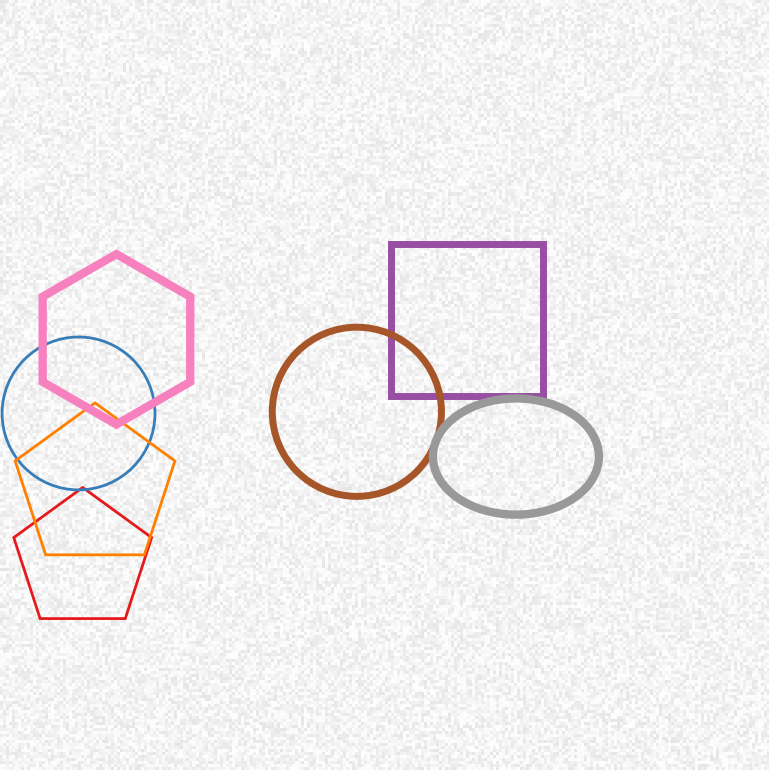[{"shape": "pentagon", "thickness": 1, "radius": 0.47, "center": [0.107, 0.273]}, {"shape": "circle", "thickness": 1, "radius": 0.5, "center": [0.102, 0.463]}, {"shape": "square", "thickness": 2.5, "radius": 0.49, "center": [0.606, 0.585]}, {"shape": "pentagon", "thickness": 1, "radius": 0.55, "center": [0.123, 0.368]}, {"shape": "circle", "thickness": 2.5, "radius": 0.55, "center": [0.463, 0.465]}, {"shape": "hexagon", "thickness": 3, "radius": 0.55, "center": [0.151, 0.559]}, {"shape": "oval", "thickness": 3, "radius": 0.54, "center": [0.67, 0.407]}]